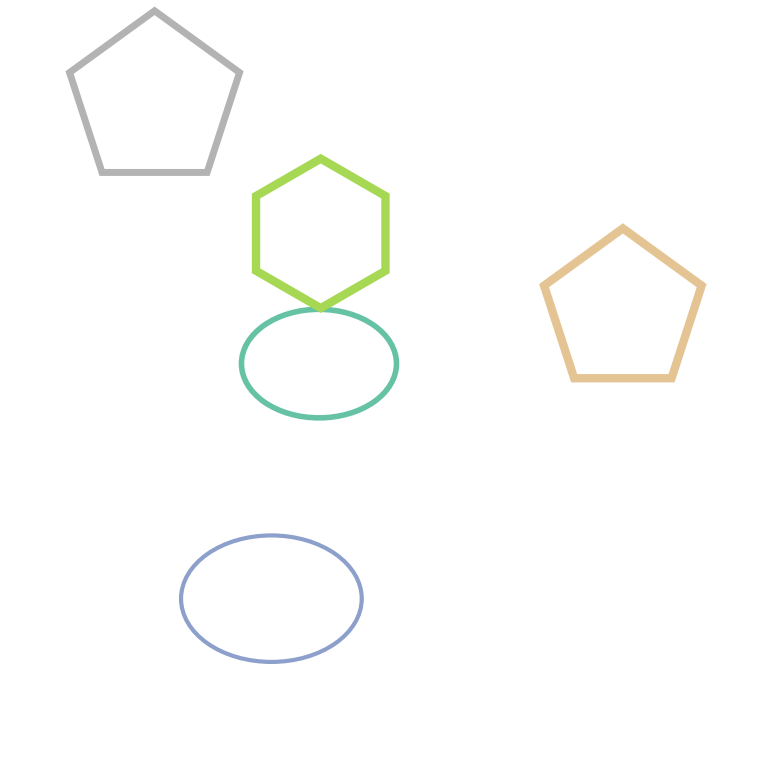[{"shape": "oval", "thickness": 2, "radius": 0.5, "center": [0.414, 0.528]}, {"shape": "oval", "thickness": 1.5, "radius": 0.59, "center": [0.352, 0.223]}, {"shape": "hexagon", "thickness": 3, "radius": 0.49, "center": [0.417, 0.697]}, {"shape": "pentagon", "thickness": 3, "radius": 0.54, "center": [0.809, 0.596]}, {"shape": "pentagon", "thickness": 2.5, "radius": 0.58, "center": [0.201, 0.87]}]